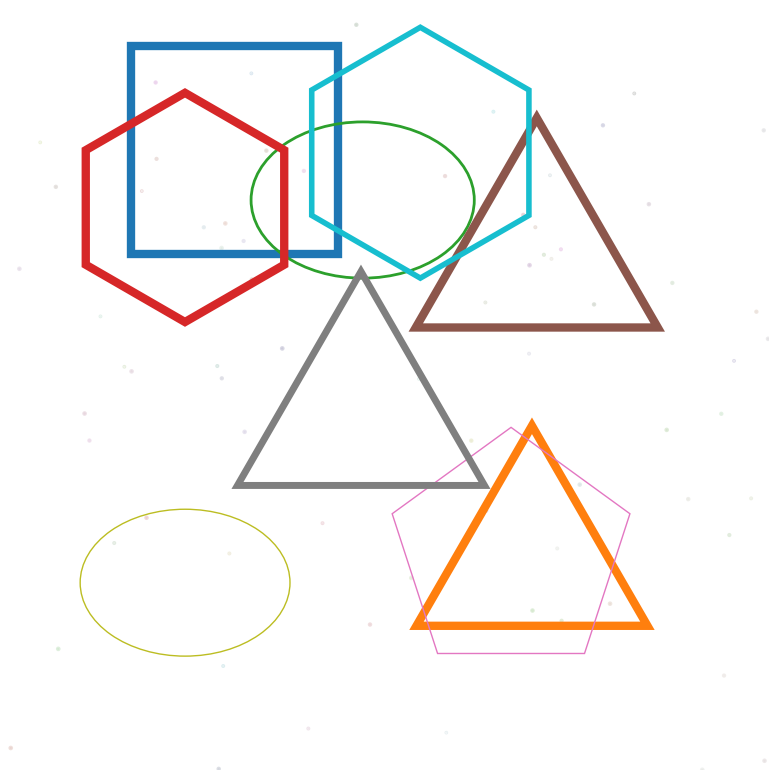[{"shape": "square", "thickness": 3, "radius": 0.67, "center": [0.304, 0.805]}, {"shape": "triangle", "thickness": 3, "radius": 0.87, "center": [0.691, 0.274]}, {"shape": "oval", "thickness": 1, "radius": 0.72, "center": [0.471, 0.74]}, {"shape": "hexagon", "thickness": 3, "radius": 0.74, "center": [0.24, 0.731]}, {"shape": "triangle", "thickness": 3, "radius": 0.91, "center": [0.697, 0.665]}, {"shape": "pentagon", "thickness": 0.5, "radius": 0.81, "center": [0.664, 0.283]}, {"shape": "triangle", "thickness": 2.5, "radius": 0.93, "center": [0.469, 0.462]}, {"shape": "oval", "thickness": 0.5, "radius": 0.68, "center": [0.24, 0.243]}, {"shape": "hexagon", "thickness": 2, "radius": 0.81, "center": [0.546, 0.802]}]